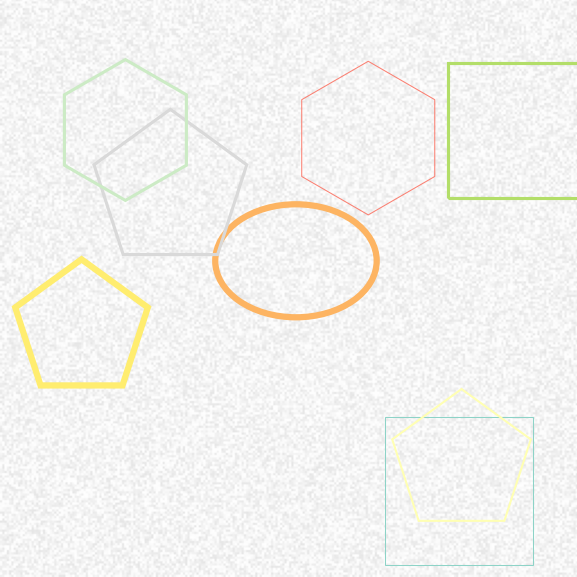[{"shape": "square", "thickness": 0.5, "radius": 0.64, "center": [0.795, 0.149]}, {"shape": "pentagon", "thickness": 1, "radius": 0.63, "center": [0.799, 0.199]}, {"shape": "hexagon", "thickness": 0.5, "radius": 0.66, "center": [0.638, 0.76]}, {"shape": "oval", "thickness": 3, "radius": 0.7, "center": [0.513, 0.548]}, {"shape": "square", "thickness": 1.5, "radius": 0.59, "center": [0.892, 0.773]}, {"shape": "pentagon", "thickness": 1.5, "radius": 0.7, "center": [0.295, 0.671]}, {"shape": "hexagon", "thickness": 1.5, "radius": 0.61, "center": [0.217, 0.774]}, {"shape": "pentagon", "thickness": 3, "radius": 0.6, "center": [0.141, 0.429]}]